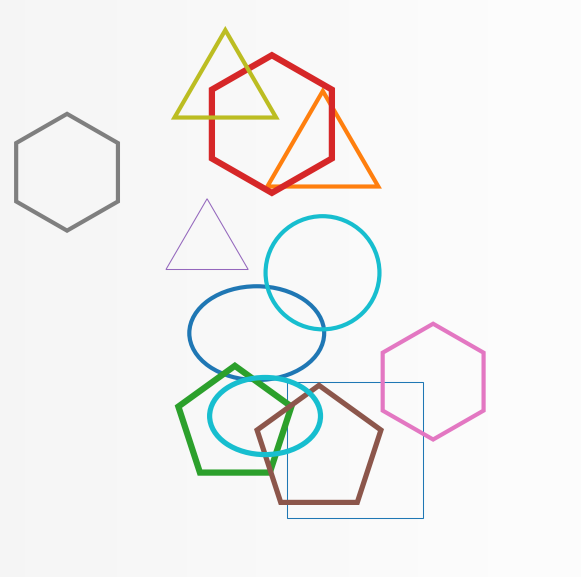[{"shape": "oval", "thickness": 2, "radius": 0.58, "center": [0.442, 0.422]}, {"shape": "square", "thickness": 0.5, "radius": 0.59, "center": [0.611, 0.22]}, {"shape": "triangle", "thickness": 2, "radius": 0.55, "center": [0.555, 0.731]}, {"shape": "pentagon", "thickness": 3, "radius": 0.51, "center": [0.404, 0.263]}, {"shape": "hexagon", "thickness": 3, "radius": 0.6, "center": [0.468, 0.784]}, {"shape": "triangle", "thickness": 0.5, "radius": 0.41, "center": [0.356, 0.573]}, {"shape": "pentagon", "thickness": 2.5, "radius": 0.56, "center": [0.549, 0.22]}, {"shape": "hexagon", "thickness": 2, "radius": 0.5, "center": [0.745, 0.338]}, {"shape": "hexagon", "thickness": 2, "radius": 0.51, "center": [0.115, 0.701]}, {"shape": "triangle", "thickness": 2, "radius": 0.5, "center": [0.388, 0.846]}, {"shape": "oval", "thickness": 2.5, "radius": 0.48, "center": [0.456, 0.279]}, {"shape": "circle", "thickness": 2, "radius": 0.49, "center": [0.555, 0.527]}]